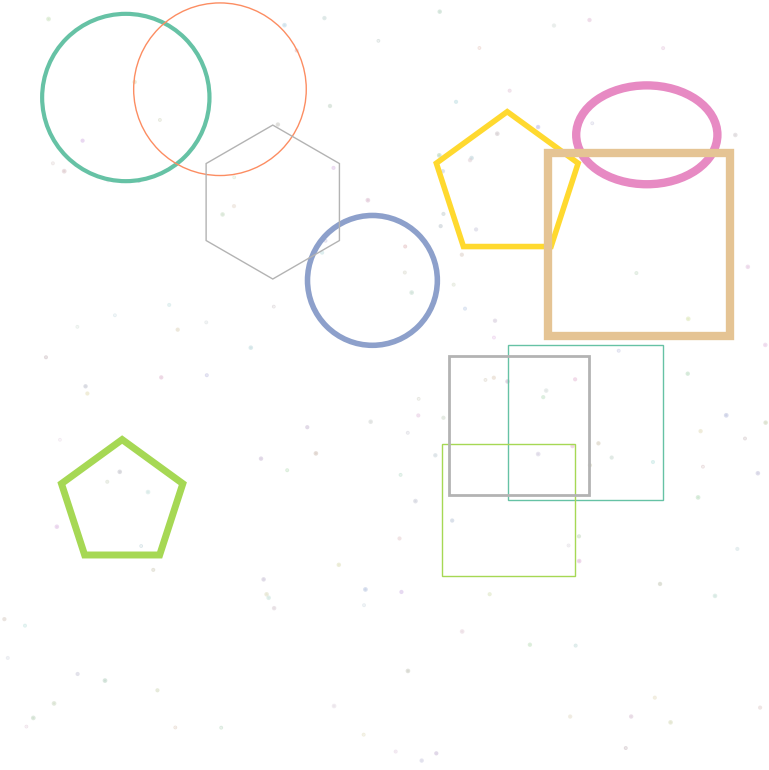[{"shape": "circle", "thickness": 1.5, "radius": 0.54, "center": [0.163, 0.873]}, {"shape": "square", "thickness": 0.5, "radius": 0.5, "center": [0.761, 0.451]}, {"shape": "circle", "thickness": 0.5, "radius": 0.56, "center": [0.286, 0.884]}, {"shape": "circle", "thickness": 2, "radius": 0.42, "center": [0.484, 0.636]}, {"shape": "oval", "thickness": 3, "radius": 0.46, "center": [0.84, 0.825]}, {"shape": "square", "thickness": 0.5, "radius": 0.43, "center": [0.661, 0.338]}, {"shape": "pentagon", "thickness": 2.5, "radius": 0.41, "center": [0.159, 0.346]}, {"shape": "pentagon", "thickness": 2, "radius": 0.48, "center": [0.659, 0.758]}, {"shape": "square", "thickness": 3, "radius": 0.59, "center": [0.83, 0.683]}, {"shape": "hexagon", "thickness": 0.5, "radius": 0.5, "center": [0.354, 0.738]}, {"shape": "square", "thickness": 1, "radius": 0.45, "center": [0.674, 0.448]}]